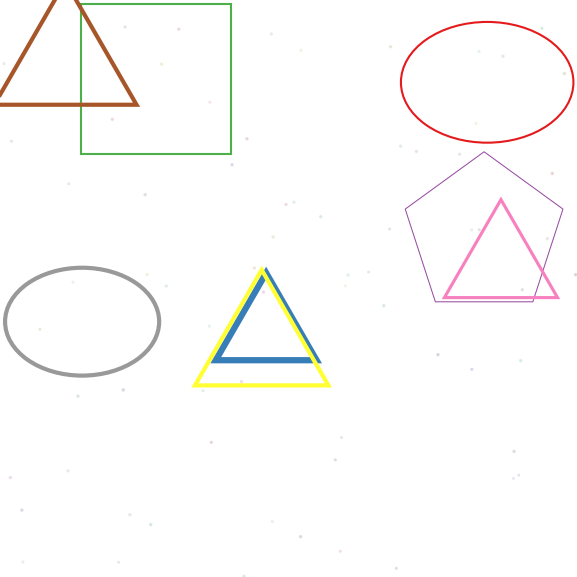[{"shape": "oval", "thickness": 1, "radius": 0.75, "center": [0.844, 0.857]}, {"shape": "triangle", "thickness": 3, "radius": 0.5, "center": [0.461, 0.426]}, {"shape": "square", "thickness": 1, "radius": 0.65, "center": [0.269, 0.862]}, {"shape": "pentagon", "thickness": 0.5, "radius": 0.72, "center": [0.838, 0.593]}, {"shape": "triangle", "thickness": 2, "radius": 0.67, "center": [0.453, 0.398]}, {"shape": "triangle", "thickness": 2, "radius": 0.71, "center": [0.113, 0.889]}, {"shape": "triangle", "thickness": 1.5, "radius": 0.57, "center": [0.867, 0.54]}, {"shape": "oval", "thickness": 2, "radius": 0.67, "center": [0.142, 0.442]}]